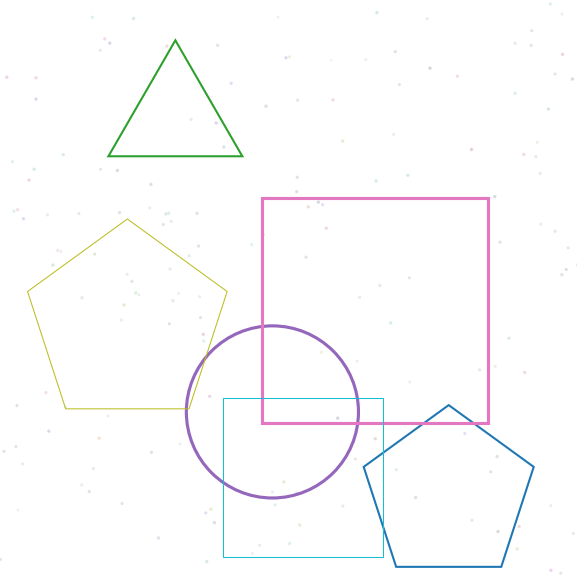[{"shape": "pentagon", "thickness": 1, "radius": 0.77, "center": [0.777, 0.143]}, {"shape": "triangle", "thickness": 1, "radius": 0.67, "center": [0.304, 0.795]}, {"shape": "circle", "thickness": 1.5, "radius": 0.75, "center": [0.472, 0.286]}, {"shape": "square", "thickness": 1.5, "radius": 0.97, "center": [0.649, 0.462]}, {"shape": "pentagon", "thickness": 0.5, "radius": 0.91, "center": [0.221, 0.438]}, {"shape": "square", "thickness": 0.5, "radius": 0.69, "center": [0.525, 0.172]}]